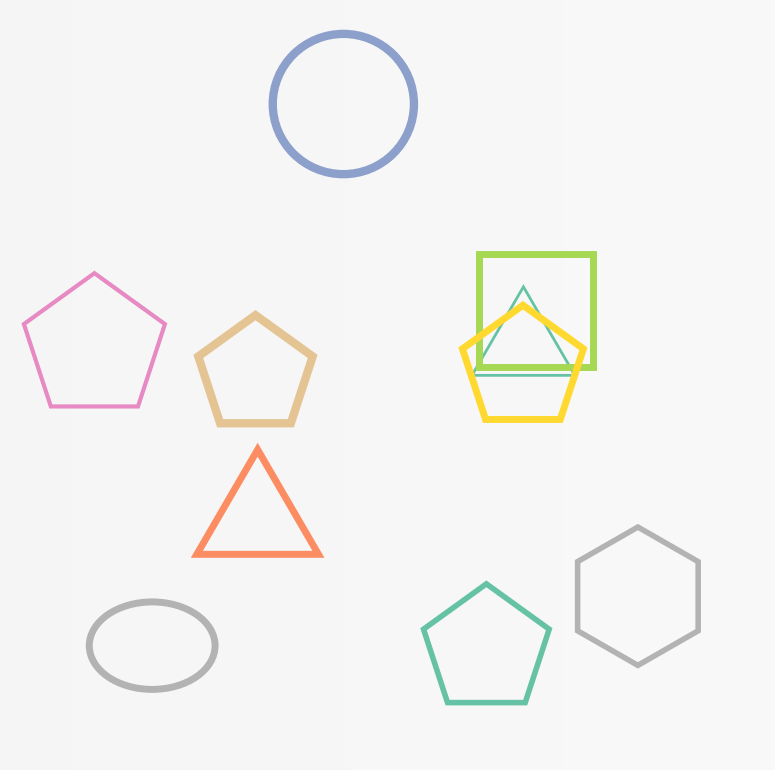[{"shape": "triangle", "thickness": 1, "radius": 0.38, "center": [0.675, 0.551]}, {"shape": "pentagon", "thickness": 2, "radius": 0.43, "center": [0.628, 0.156]}, {"shape": "triangle", "thickness": 2.5, "radius": 0.45, "center": [0.332, 0.325]}, {"shape": "circle", "thickness": 3, "radius": 0.46, "center": [0.443, 0.865]}, {"shape": "pentagon", "thickness": 1.5, "radius": 0.48, "center": [0.122, 0.55]}, {"shape": "square", "thickness": 2.5, "radius": 0.37, "center": [0.692, 0.597]}, {"shape": "pentagon", "thickness": 2.5, "radius": 0.41, "center": [0.675, 0.522]}, {"shape": "pentagon", "thickness": 3, "radius": 0.39, "center": [0.33, 0.513]}, {"shape": "hexagon", "thickness": 2, "radius": 0.45, "center": [0.823, 0.226]}, {"shape": "oval", "thickness": 2.5, "radius": 0.41, "center": [0.196, 0.161]}]